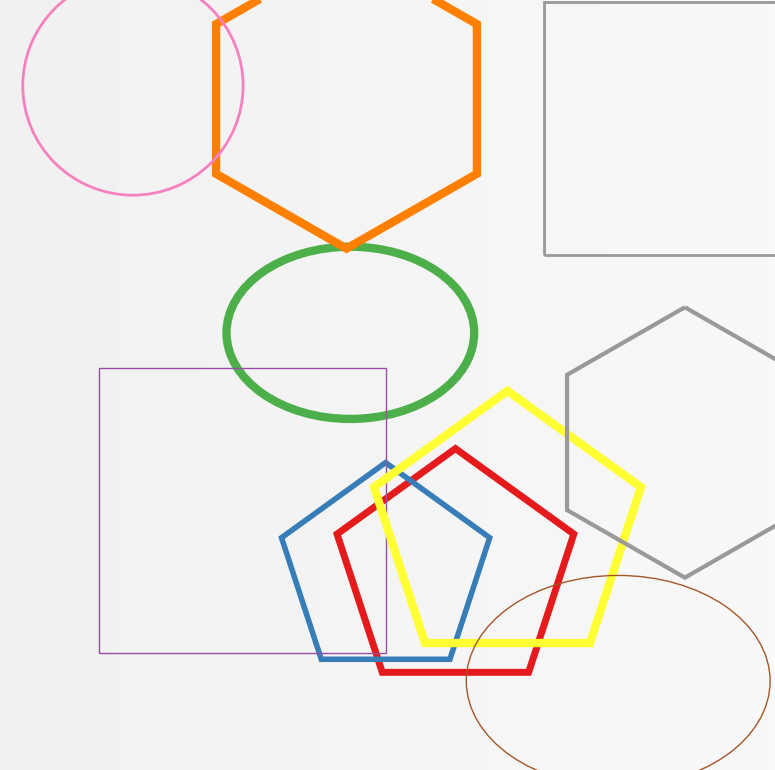[{"shape": "pentagon", "thickness": 2.5, "radius": 0.8, "center": [0.588, 0.257]}, {"shape": "pentagon", "thickness": 2, "radius": 0.71, "center": [0.498, 0.258]}, {"shape": "oval", "thickness": 3, "radius": 0.8, "center": [0.452, 0.568]}, {"shape": "square", "thickness": 0.5, "radius": 0.93, "center": [0.313, 0.337]}, {"shape": "hexagon", "thickness": 3, "radius": 0.97, "center": [0.447, 0.871]}, {"shape": "pentagon", "thickness": 3, "radius": 0.91, "center": [0.655, 0.311]}, {"shape": "oval", "thickness": 0.5, "radius": 0.98, "center": [0.798, 0.115]}, {"shape": "circle", "thickness": 1, "radius": 0.71, "center": [0.172, 0.889]}, {"shape": "square", "thickness": 1, "radius": 0.82, "center": [0.867, 0.834]}, {"shape": "hexagon", "thickness": 1.5, "radius": 0.88, "center": [0.884, 0.425]}]